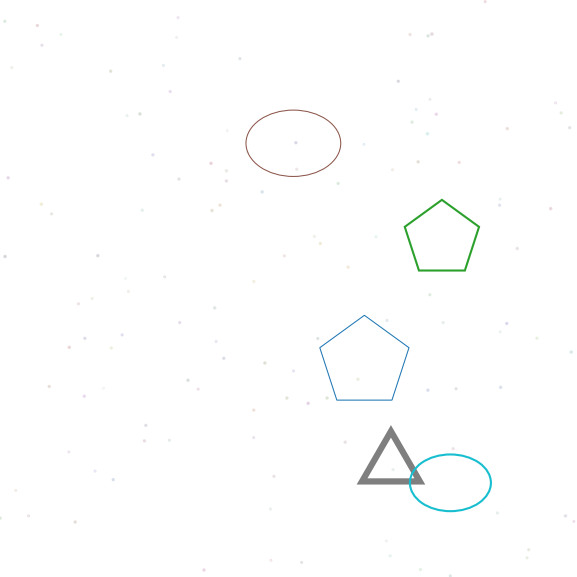[{"shape": "pentagon", "thickness": 0.5, "radius": 0.41, "center": [0.631, 0.372]}, {"shape": "pentagon", "thickness": 1, "radius": 0.34, "center": [0.765, 0.585]}, {"shape": "oval", "thickness": 0.5, "radius": 0.41, "center": [0.508, 0.751]}, {"shape": "triangle", "thickness": 3, "radius": 0.29, "center": [0.677, 0.194]}, {"shape": "oval", "thickness": 1, "radius": 0.35, "center": [0.78, 0.163]}]